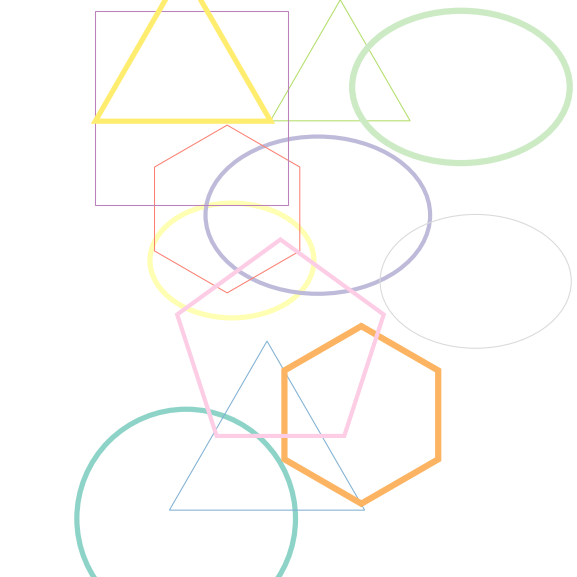[{"shape": "circle", "thickness": 2.5, "radius": 0.95, "center": [0.322, 0.101]}, {"shape": "oval", "thickness": 2.5, "radius": 0.71, "center": [0.402, 0.548]}, {"shape": "oval", "thickness": 2, "radius": 0.97, "center": [0.55, 0.627]}, {"shape": "hexagon", "thickness": 0.5, "radius": 0.73, "center": [0.393, 0.637]}, {"shape": "triangle", "thickness": 0.5, "radius": 0.98, "center": [0.462, 0.213]}, {"shape": "hexagon", "thickness": 3, "radius": 0.77, "center": [0.626, 0.281]}, {"shape": "triangle", "thickness": 0.5, "radius": 0.7, "center": [0.589, 0.86]}, {"shape": "pentagon", "thickness": 2, "radius": 0.94, "center": [0.486, 0.396]}, {"shape": "oval", "thickness": 0.5, "radius": 0.83, "center": [0.824, 0.512]}, {"shape": "square", "thickness": 0.5, "radius": 0.84, "center": [0.332, 0.812]}, {"shape": "oval", "thickness": 3, "radius": 0.94, "center": [0.798, 0.849]}, {"shape": "triangle", "thickness": 2.5, "radius": 0.88, "center": [0.317, 0.877]}]